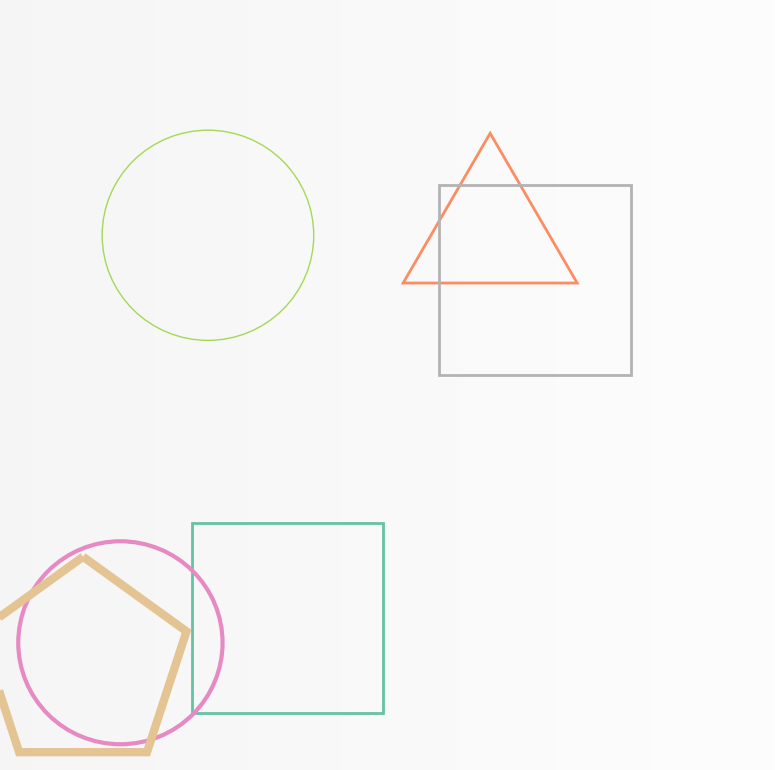[{"shape": "square", "thickness": 1, "radius": 0.62, "center": [0.371, 0.198]}, {"shape": "triangle", "thickness": 1, "radius": 0.65, "center": [0.632, 0.697]}, {"shape": "circle", "thickness": 1.5, "radius": 0.66, "center": [0.155, 0.165]}, {"shape": "circle", "thickness": 0.5, "radius": 0.68, "center": [0.268, 0.694]}, {"shape": "pentagon", "thickness": 3, "radius": 0.7, "center": [0.107, 0.137]}, {"shape": "square", "thickness": 1, "radius": 0.62, "center": [0.691, 0.636]}]